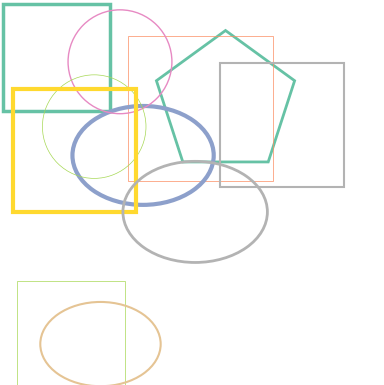[{"shape": "pentagon", "thickness": 2, "radius": 0.94, "center": [0.586, 0.732]}, {"shape": "square", "thickness": 2.5, "radius": 0.7, "center": [0.147, 0.851]}, {"shape": "square", "thickness": 0.5, "radius": 0.94, "center": [0.522, 0.719]}, {"shape": "oval", "thickness": 3, "radius": 0.92, "center": [0.372, 0.596]}, {"shape": "circle", "thickness": 1, "radius": 0.67, "center": [0.312, 0.84]}, {"shape": "square", "thickness": 0.5, "radius": 0.7, "center": [0.185, 0.13]}, {"shape": "circle", "thickness": 0.5, "radius": 0.67, "center": [0.245, 0.671]}, {"shape": "square", "thickness": 3, "radius": 0.8, "center": [0.193, 0.61]}, {"shape": "oval", "thickness": 1.5, "radius": 0.78, "center": [0.261, 0.106]}, {"shape": "square", "thickness": 1.5, "radius": 0.8, "center": [0.733, 0.675]}, {"shape": "oval", "thickness": 2, "radius": 0.94, "center": [0.507, 0.45]}]